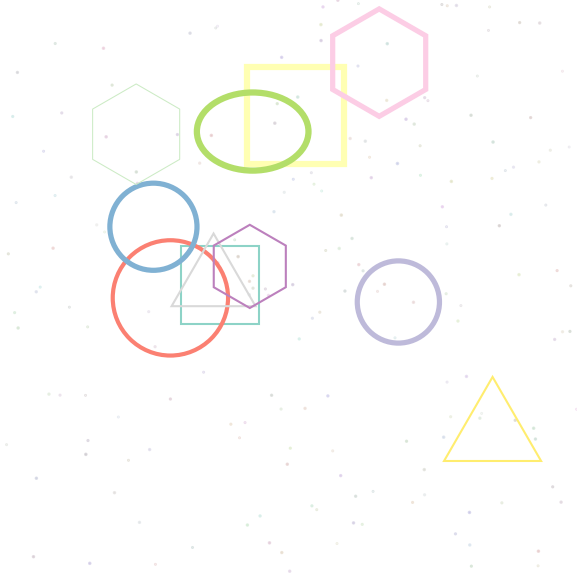[{"shape": "square", "thickness": 1, "radius": 0.34, "center": [0.38, 0.506]}, {"shape": "square", "thickness": 3, "radius": 0.42, "center": [0.512, 0.799]}, {"shape": "circle", "thickness": 2.5, "radius": 0.36, "center": [0.69, 0.476]}, {"shape": "circle", "thickness": 2, "radius": 0.5, "center": [0.295, 0.483]}, {"shape": "circle", "thickness": 2.5, "radius": 0.38, "center": [0.266, 0.607]}, {"shape": "oval", "thickness": 3, "radius": 0.48, "center": [0.438, 0.771]}, {"shape": "hexagon", "thickness": 2.5, "radius": 0.47, "center": [0.657, 0.891]}, {"shape": "triangle", "thickness": 1, "radius": 0.42, "center": [0.37, 0.511]}, {"shape": "hexagon", "thickness": 1, "radius": 0.36, "center": [0.433, 0.538]}, {"shape": "hexagon", "thickness": 0.5, "radius": 0.44, "center": [0.236, 0.767]}, {"shape": "triangle", "thickness": 1, "radius": 0.49, "center": [0.853, 0.249]}]